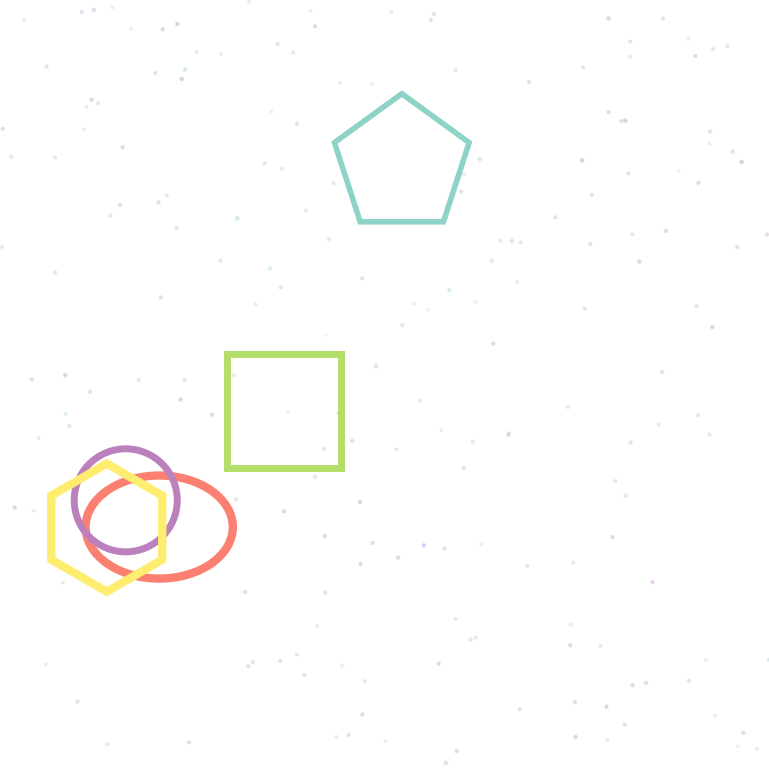[{"shape": "pentagon", "thickness": 2, "radius": 0.46, "center": [0.522, 0.786]}, {"shape": "oval", "thickness": 3, "radius": 0.48, "center": [0.207, 0.316]}, {"shape": "square", "thickness": 2.5, "radius": 0.37, "center": [0.369, 0.467]}, {"shape": "circle", "thickness": 2.5, "radius": 0.33, "center": [0.163, 0.35]}, {"shape": "hexagon", "thickness": 3, "radius": 0.42, "center": [0.139, 0.315]}]